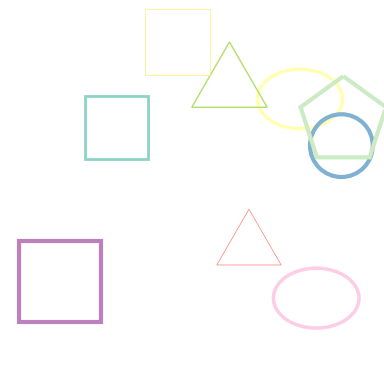[{"shape": "square", "thickness": 2, "radius": 0.41, "center": [0.303, 0.669]}, {"shape": "oval", "thickness": 2.5, "radius": 0.55, "center": [0.779, 0.743]}, {"shape": "triangle", "thickness": 0.5, "radius": 0.48, "center": [0.647, 0.36]}, {"shape": "circle", "thickness": 3, "radius": 0.41, "center": [0.887, 0.622]}, {"shape": "triangle", "thickness": 1, "radius": 0.57, "center": [0.596, 0.778]}, {"shape": "oval", "thickness": 2.5, "radius": 0.56, "center": [0.821, 0.226]}, {"shape": "square", "thickness": 3, "radius": 0.53, "center": [0.156, 0.269]}, {"shape": "pentagon", "thickness": 3, "radius": 0.58, "center": [0.892, 0.686]}, {"shape": "square", "thickness": 0.5, "radius": 0.42, "center": [0.46, 0.891]}]